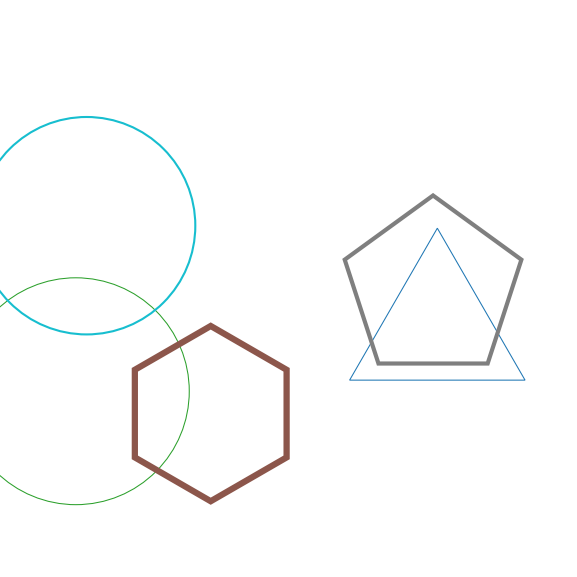[{"shape": "triangle", "thickness": 0.5, "radius": 0.88, "center": [0.757, 0.429]}, {"shape": "circle", "thickness": 0.5, "radius": 0.98, "center": [0.131, 0.322]}, {"shape": "hexagon", "thickness": 3, "radius": 0.76, "center": [0.365, 0.283]}, {"shape": "pentagon", "thickness": 2, "radius": 0.8, "center": [0.75, 0.5]}, {"shape": "circle", "thickness": 1, "radius": 0.94, "center": [0.15, 0.608]}]